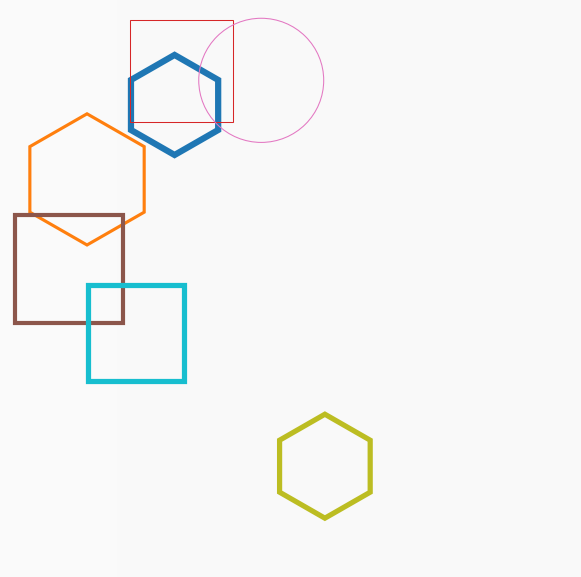[{"shape": "hexagon", "thickness": 3, "radius": 0.43, "center": [0.3, 0.817]}, {"shape": "hexagon", "thickness": 1.5, "radius": 0.57, "center": [0.15, 0.688]}, {"shape": "square", "thickness": 0.5, "radius": 0.44, "center": [0.313, 0.876]}, {"shape": "square", "thickness": 2, "radius": 0.47, "center": [0.119, 0.533]}, {"shape": "circle", "thickness": 0.5, "radius": 0.54, "center": [0.449, 0.86]}, {"shape": "hexagon", "thickness": 2.5, "radius": 0.45, "center": [0.559, 0.192]}, {"shape": "square", "thickness": 2.5, "radius": 0.41, "center": [0.234, 0.423]}]